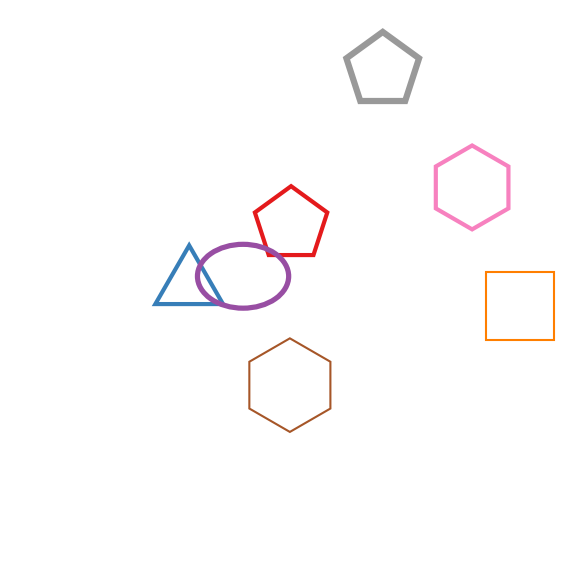[{"shape": "pentagon", "thickness": 2, "radius": 0.33, "center": [0.504, 0.611]}, {"shape": "triangle", "thickness": 2, "radius": 0.34, "center": [0.328, 0.506]}, {"shape": "oval", "thickness": 2.5, "radius": 0.39, "center": [0.421, 0.521]}, {"shape": "square", "thickness": 1, "radius": 0.29, "center": [0.9, 0.47]}, {"shape": "hexagon", "thickness": 1, "radius": 0.41, "center": [0.502, 0.332]}, {"shape": "hexagon", "thickness": 2, "radius": 0.36, "center": [0.818, 0.675]}, {"shape": "pentagon", "thickness": 3, "radius": 0.33, "center": [0.663, 0.878]}]